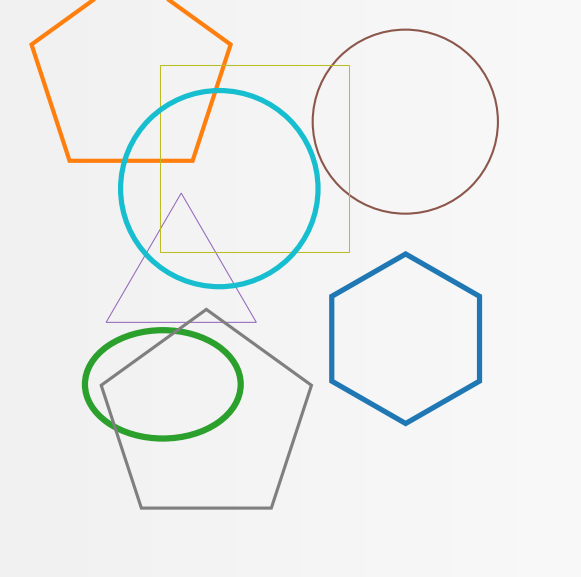[{"shape": "hexagon", "thickness": 2.5, "radius": 0.73, "center": [0.698, 0.413]}, {"shape": "pentagon", "thickness": 2, "radius": 0.9, "center": [0.226, 0.866]}, {"shape": "oval", "thickness": 3, "radius": 0.67, "center": [0.28, 0.334]}, {"shape": "triangle", "thickness": 0.5, "radius": 0.75, "center": [0.312, 0.516]}, {"shape": "circle", "thickness": 1, "radius": 0.8, "center": [0.697, 0.788]}, {"shape": "pentagon", "thickness": 1.5, "radius": 0.95, "center": [0.355, 0.273]}, {"shape": "square", "thickness": 0.5, "radius": 0.81, "center": [0.438, 0.725]}, {"shape": "circle", "thickness": 2.5, "radius": 0.85, "center": [0.377, 0.673]}]